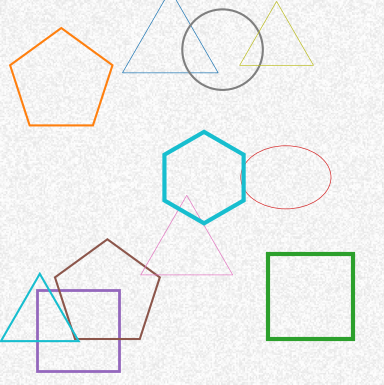[{"shape": "triangle", "thickness": 0.5, "radius": 0.72, "center": [0.442, 0.883]}, {"shape": "pentagon", "thickness": 1.5, "radius": 0.7, "center": [0.159, 0.787]}, {"shape": "square", "thickness": 3, "radius": 0.55, "center": [0.807, 0.229]}, {"shape": "oval", "thickness": 0.5, "radius": 0.59, "center": [0.743, 0.539]}, {"shape": "square", "thickness": 2, "radius": 0.53, "center": [0.203, 0.142]}, {"shape": "pentagon", "thickness": 1.5, "radius": 0.72, "center": [0.279, 0.235]}, {"shape": "triangle", "thickness": 0.5, "radius": 0.69, "center": [0.485, 0.355]}, {"shape": "circle", "thickness": 1.5, "radius": 0.52, "center": [0.578, 0.871]}, {"shape": "triangle", "thickness": 0.5, "radius": 0.55, "center": [0.718, 0.886]}, {"shape": "hexagon", "thickness": 3, "radius": 0.59, "center": [0.53, 0.539]}, {"shape": "triangle", "thickness": 1.5, "radius": 0.58, "center": [0.103, 0.172]}]